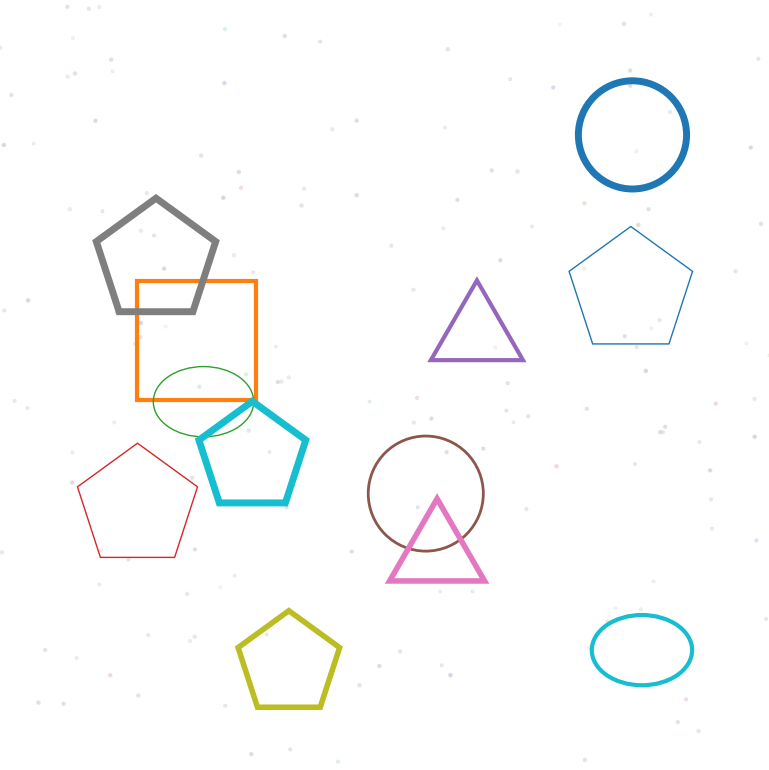[{"shape": "circle", "thickness": 2.5, "radius": 0.35, "center": [0.821, 0.825]}, {"shape": "pentagon", "thickness": 0.5, "radius": 0.42, "center": [0.819, 0.622]}, {"shape": "square", "thickness": 1.5, "radius": 0.39, "center": [0.255, 0.558]}, {"shape": "oval", "thickness": 0.5, "radius": 0.33, "center": [0.264, 0.478]}, {"shape": "pentagon", "thickness": 0.5, "radius": 0.41, "center": [0.179, 0.342]}, {"shape": "triangle", "thickness": 1.5, "radius": 0.35, "center": [0.619, 0.567]}, {"shape": "circle", "thickness": 1, "radius": 0.37, "center": [0.553, 0.359]}, {"shape": "triangle", "thickness": 2, "radius": 0.36, "center": [0.568, 0.281]}, {"shape": "pentagon", "thickness": 2.5, "radius": 0.41, "center": [0.203, 0.661]}, {"shape": "pentagon", "thickness": 2, "radius": 0.35, "center": [0.375, 0.138]}, {"shape": "oval", "thickness": 1.5, "radius": 0.33, "center": [0.834, 0.156]}, {"shape": "pentagon", "thickness": 2.5, "radius": 0.36, "center": [0.328, 0.406]}]